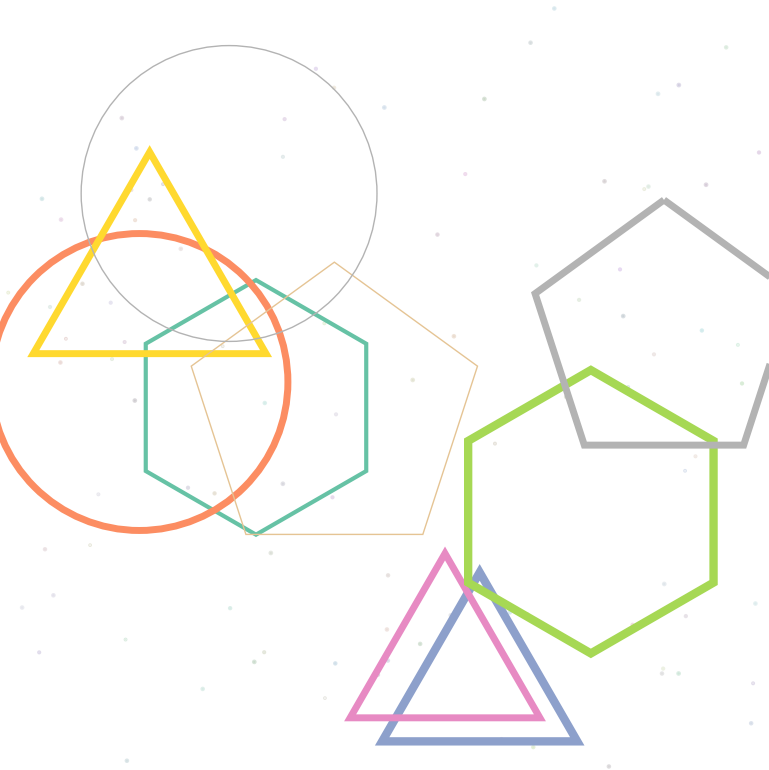[{"shape": "hexagon", "thickness": 1.5, "radius": 0.83, "center": [0.332, 0.471]}, {"shape": "circle", "thickness": 2.5, "radius": 0.96, "center": [0.181, 0.504]}, {"shape": "triangle", "thickness": 3, "radius": 0.73, "center": [0.623, 0.11]}, {"shape": "triangle", "thickness": 2.5, "radius": 0.71, "center": [0.578, 0.139]}, {"shape": "hexagon", "thickness": 3, "radius": 0.92, "center": [0.767, 0.335]}, {"shape": "triangle", "thickness": 2.5, "radius": 0.87, "center": [0.194, 0.628]}, {"shape": "pentagon", "thickness": 0.5, "radius": 0.98, "center": [0.434, 0.464]}, {"shape": "pentagon", "thickness": 2.5, "radius": 0.88, "center": [0.862, 0.564]}, {"shape": "circle", "thickness": 0.5, "radius": 0.96, "center": [0.297, 0.749]}]